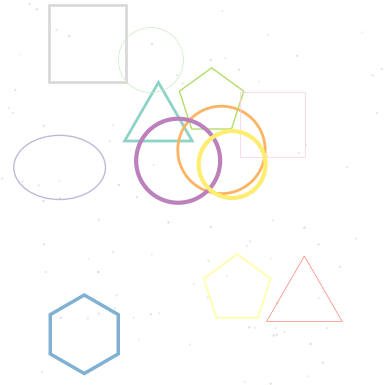[{"shape": "triangle", "thickness": 2, "radius": 0.51, "center": [0.412, 0.684]}, {"shape": "pentagon", "thickness": 1.5, "radius": 0.46, "center": [0.616, 0.248]}, {"shape": "oval", "thickness": 1, "radius": 0.6, "center": [0.155, 0.565]}, {"shape": "triangle", "thickness": 0.5, "radius": 0.57, "center": [0.791, 0.222]}, {"shape": "hexagon", "thickness": 2.5, "radius": 0.51, "center": [0.219, 0.132]}, {"shape": "circle", "thickness": 2, "radius": 0.57, "center": [0.575, 0.611]}, {"shape": "pentagon", "thickness": 1, "radius": 0.44, "center": [0.55, 0.736]}, {"shape": "square", "thickness": 0.5, "radius": 0.42, "center": [0.708, 0.676]}, {"shape": "square", "thickness": 2, "radius": 0.5, "center": [0.228, 0.887]}, {"shape": "circle", "thickness": 3, "radius": 0.55, "center": [0.463, 0.583]}, {"shape": "circle", "thickness": 0.5, "radius": 0.42, "center": [0.392, 0.844]}, {"shape": "circle", "thickness": 3, "radius": 0.43, "center": [0.603, 0.573]}]